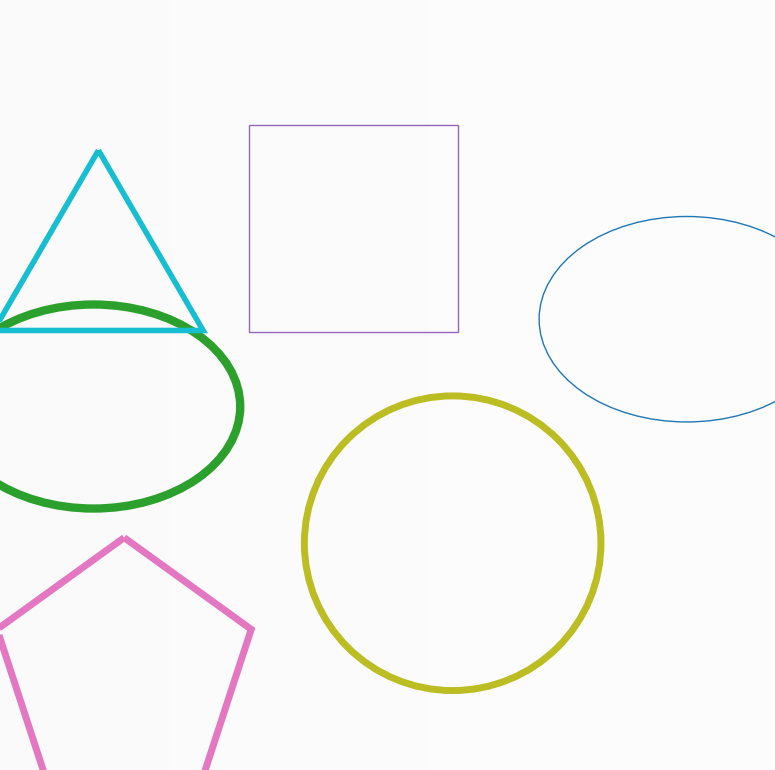[{"shape": "oval", "thickness": 0.5, "radius": 0.95, "center": [0.886, 0.585]}, {"shape": "oval", "thickness": 3, "radius": 0.95, "center": [0.121, 0.472]}, {"shape": "square", "thickness": 0.5, "radius": 0.67, "center": [0.456, 0.703]}, {"shape": "pentagon", "thickness": 2.5, "radius": 0.86, "center": [0.16, 0.129]}, {"shape": "circle", "thickness": 2.5, "radius": 0.96, "center": [0.584, 0.294]}, {"shape": "triangle", "thickness": 2, "radius": 0.78, "center": [0.127, 0.649]}]